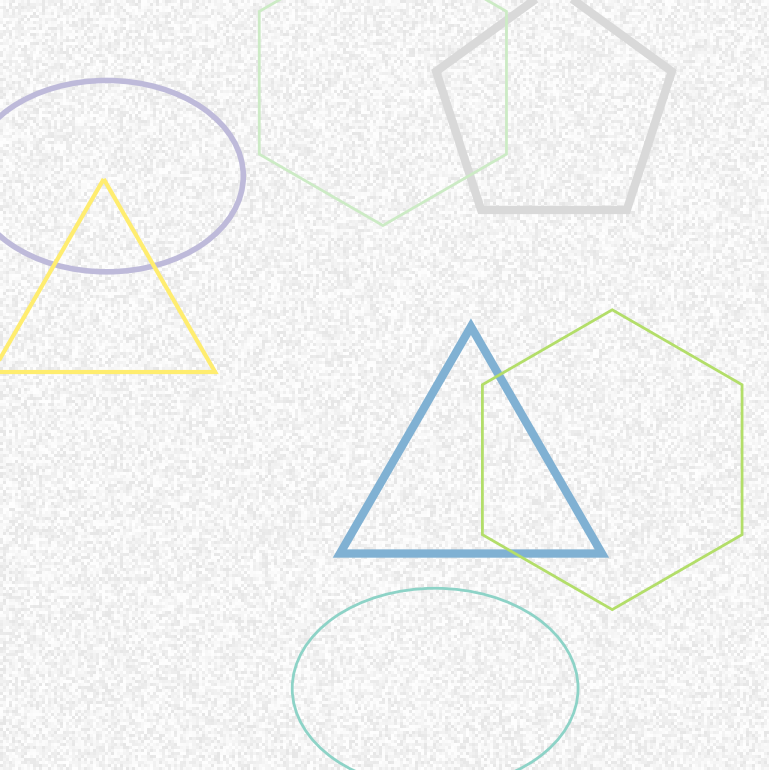[{"shape": "oval", "thickness": 1, "radius": 0.93, "center": [0.565, 0.106]}, {"shape": "oval", "thickness": 2, "radius": 0.89, "center": [0.138, 0.771]}, {"shape": "triangle", "thickness": 3, "radius": 0.98, "center": [0.612, 0.379]}, {"shape": "hexagon", "thickness": 1, "radius": 0.97, "center": [0.795, 0.403]}, {"shape": "pentagon", "thickness": 3, "radius": 0.8, "center": [0.719, 0.858]}, {"shape": "hexagon", "thickness": 1, "radius": 0.93, "center": [0.497, 0.892]}, {"shape": "triangle", "thickness": 1.5, "radius": 0.84, "center": [0.135, 0.6]}]